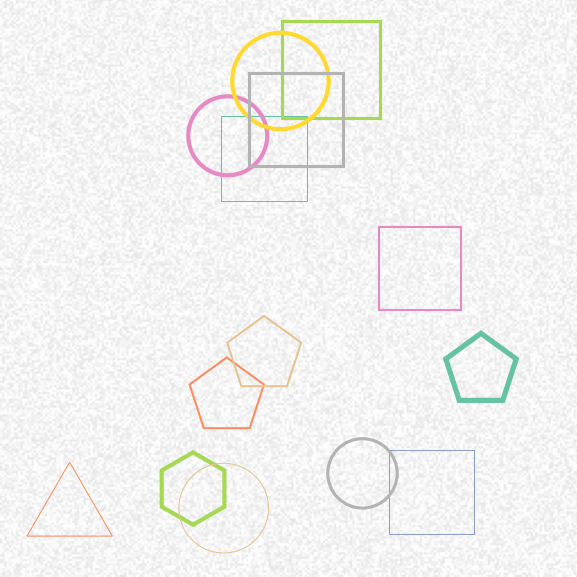[{"shape": "pentagon", "thickness": 2.5, "radius": 0.32, "center": [0.833, 0.358]}, {"shape": "square", "thickness": 0.5, "radius": 0.37, "center": [0.457, 0.725]}, {"shape": "pentagon", "thickness": 1, "radius": 0.34, "center": [0.393, 0.312]}, {"shape": "triangle", "thickness": 0.5, "radius": 0.43, "center": [0.121, 0.113]}, {"shape": "square", "thickness": 0.5, "radius": 0.37, "center": [0.747, 0.147]}, {"shape": "square", "thickness": 1, "radius": 0.36, "center": [0.728, 0.534]}, {"shape": "circle", "thickness": 2, "radius": 0.34, "center": [0.394, 0.764]}, {"shape": "square", "thickness": 1.5, "radius": 0.42, "center": [0.573, 0.879]}, {"shape": "hexagon", "thickness": 2, "radius": 0.31, "center": [0.334, 0.153]}, {"shape": "circle", "thickness": 2, "radius": 0.42, "center": [0.486, 0.859]}, {"shape": "circle", "thickness": 0.5, "radius": 0.39, "center": [0.387, 0.119]}, {"shape": "pentagon", "thickness": 1, "radius": 0.34, "center": [0.457, 0.385]}, {"shape": "circle", "thickness": 1.5, "radius": 0.3, "center": [0.628, 0.179]}, {"shape": "square", "thickness": 1.5, "radius": 0.41, "center": [0.513, 0.792]}]